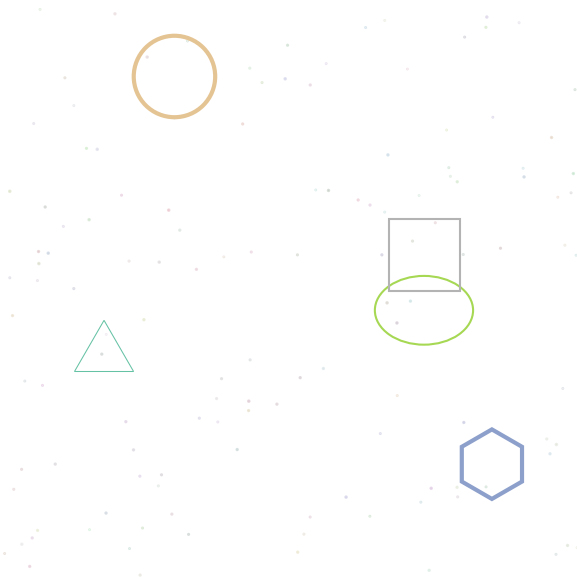[{"shape": "triangle", "thickness": 0.5, "radius": 0.3, "center": [0.18, 0.385]}, {"shape": "hexagon", "thickness": 2, "radius": 0.3, "center": [0.852, 0.195]}, {"shape": "oval", "thickness": 1, "radius": 0.43, "center": [0.734, 0.462]}, {"shape": "circle", "thickness": 2, "radius": 0.35, "center": [0.302, 0.867]}, {"shape": "square", "thickness": 1, "radius": 0.31, "center": [0.735, 0.558]}]